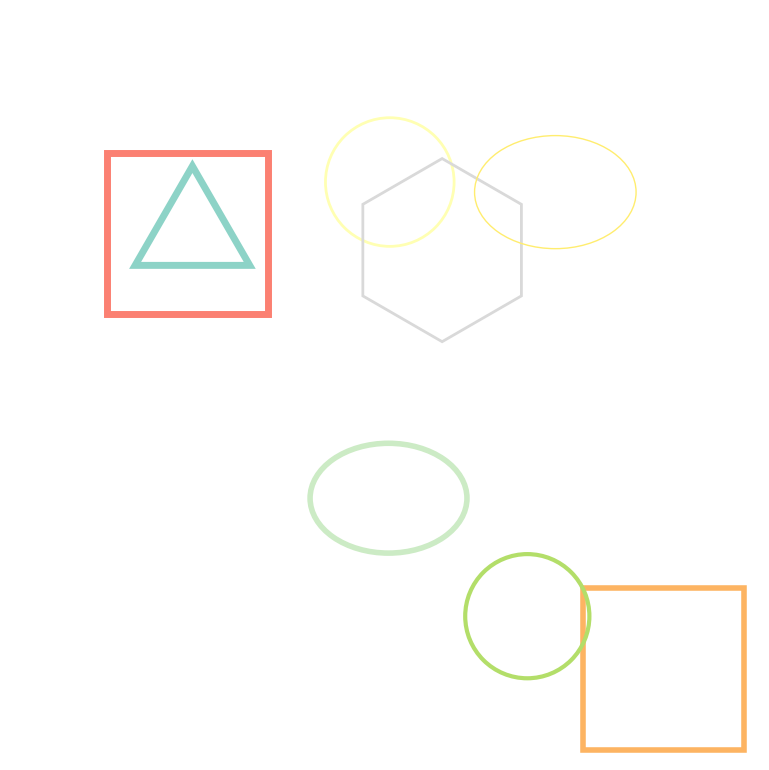[{"shape": "triangle", "thickness": 2.5, "radius": 0.43, "center": [0.25, 0.698]}, {"shape": "circle", "thickness": 1, "radius": 0.42, "center": [0.506, 0.764]}, {"shape": "square", "thickness": 2.5, "radius": 0.52, "center": [0.243, 0.697]}, {"shape": "square", "thickness": 2, "radius": 0.53, "center": [0.862, 0.131]}, {"shape": "circle", "thickness": 1.5, "radius": 0.4, "center": [0.685, 0.2]}, {"shape": "hexagon", "thickness": 1, "radius": 0.59, "center": [0.574, 0.675]}, {"shape": "oval", "thickness": 2, "radius": 0.51, "center": [0.505, 0.353]}, {"shape": "oval", "thickness": 0.5, "radius": 0.52, "center": [0.721, 0.75]}]